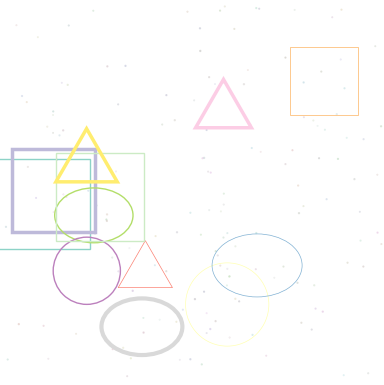[{"shape": "square", "thickness": 1, "radius": 0.59, "center": [0.115, 0.47]}, {"shape": "circle", "thickness": 0.5, "radius": 0.54, "center": [0.59, 0.209]}, {"shape": "square", "thickness": 2.5, "radius": 0.54, "center": [0.14, 0.506]}, {"shape": "triangle", "thickness": 0.5, "radius": 0.41, "center": [0.378, 0.294]}, {"shape": "oval", "thickness": 0.5, "radius": 0.58, "center": [0.668, 0.311]}, {"shape": "square", "thickness": 0.5, "radius": 0.44, "center": [0.841, 0.789]}, {"shape": "oval", "thickness": 1, "radius": 0.51, "center": [0.244, 0.441]}, {"shape": "triangle", "thickness": 2.5, "radius": 0.42, "center": [0.581, 0.71]}, {"shape": "oval", "thickness": 3, "radius": 0.53, "center": [0.369, 0.151]}, {"shape": "circle", "thickness": 1, "radius": 0.44, "center": [0.225, 0.297]}, {"shape": "square", "thickness": 1, "radius": 0.57, "center": [0.26, 0.488]}, {"shape": "triangle", "thickness": 2.5, "radius": 0.46, "center": [0.225, 0.574]}]